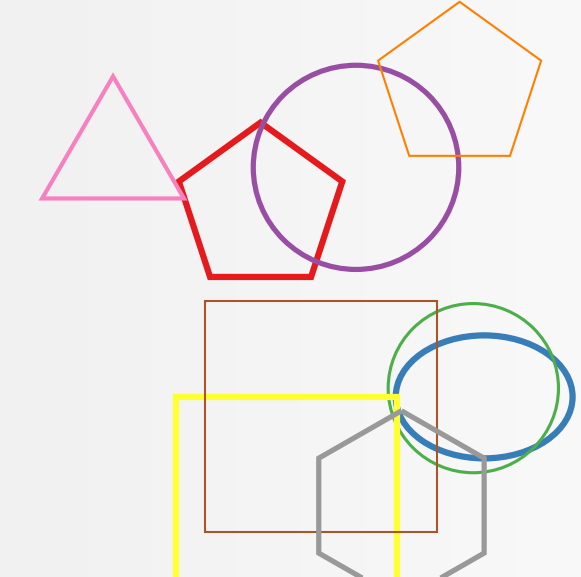[{"shape": "pentagon", "thickness": 3, "radius": 0.74, "center": [0.448, 0.639]}, {"shape": "oval", "thickness": 3, "radius": 0.76, "center": [0.833, 0.312]}, {"shape": "circle", "thickness": 1.5, "radius": 0.73, "center": [0.814, 0.327]}, {"shape": "circle", "thickness": 2.5, "radius": 0.88, "center": [0.612, 0.709]}, {"shape": "pentagon", "thickness": 1, "radius": 0.74, "center": [0.791, 0.849]}, {"shape": "square", "thickness": 3, "radius": 0.95, "center": [0.492, 0.121]}, {"shape": "square", "thickness": 1, "radius": 1.0, "center": [0.552, 0.278]}, {"shape": "triangle", "thickness": 2, "radius": 0.7, "center": [0.194, 0.726]}, {"shape": "hexagon", "thickness": 2.5, "radius": 0.82, "center": [0.691, 0.124]}]